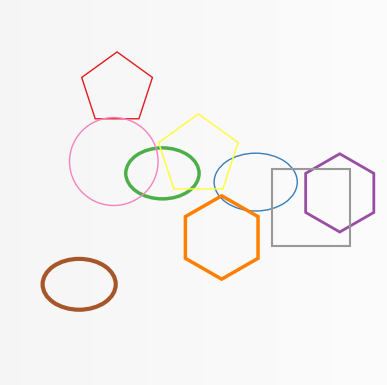[{"shape": "pentagon", "thickness": 1, "radius": 0.48, "center": [0.302, 0.769]}, {"shape": "oval", "thickness": 1, "radius": 0.54, "center": [0.66, 0.527]}, {"shape": "oval", "thickness": 2.5, "radius": 0.47, "center": [0.419, 0.55]}, {"shape": "hexagon", "thickness": 2, "radius": 0.51, "center": [0.877, 0.499]}, {"shape": "hexagon", "thickness": 2.5, "radius": 0.54, "center": [0.572, 0.383]}, {"shape": "pentagon", "thickness": 1, "radius": 0.54, "center": [0.512, 0.596]}, {"shape": "oval", "thickness": 3, "radius": 0.47, "center": [0.204, 0.262]}, {"shape": "circle", "thickness": 1, "radius": 0.57, "center": [0.294, 0.58]}, {"shape": "square", "thickness": 1.5, "radius": 0.5, "center": [0.804, 0.46]}]